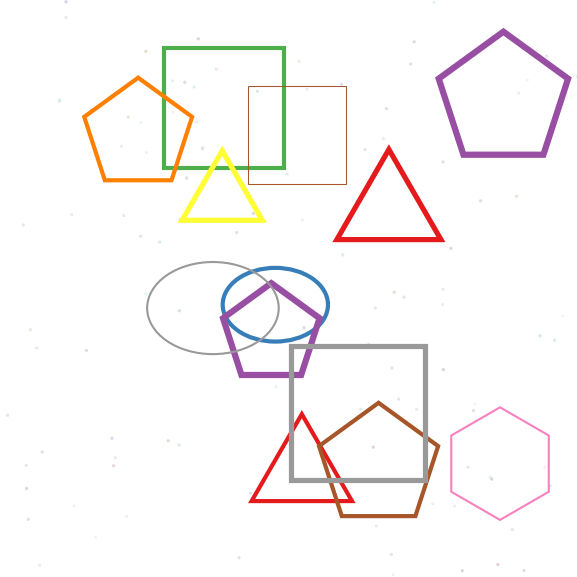[{"shape": "triangle", "thickness": 2, "radius": 0.5, "center": [0.523, 0.182]}, {"shape": "triangle", "thickness": 2.5, "radius": 0.52, "center": [0.673, 0.636]}, {"shape": "oval", "thickness": 2, "radius": 0.46, "center": [0.477, 0.471]}, {"shape": "square", "thickness": 2, "radius": 0.52, "center": [0.387, 0.813]}, {"shape": "pentagon", "thickness": 3, "radius": 0.59, "center": [0.872, 0.827]}, {"shape": "pentagon", "thickness": 3, "radius": 0.44, "center": [0.47, 0.421]}, {"shape": "pentagon", "thickness": 2, "radius": 0.49, "center": [0.239, 0.766]}, {"shape": "triangle", "thickness": 2.5, "radius": 0.4, "center": [0.385, 0.658]}, {"shape": "square", "thickness": 0.5, "radius": 0.42, "center": [0.514, 0.765]}, {"shape": "pentagon", "thickness": 2, "radius": 0.54, "center": [0.656, 0.193]}, {"shape": "hexagon", "thickness": 1, "radius": 0.49, "center": [0.866, 0.196]}, {"shape": "square", "thickness": 2.5, "radius": 0.58, "center": [0.62, 0.284]}, {"shape": "oval", "thickness": 1, "radius": 0.57, "center": [0.369, 0.466]}]